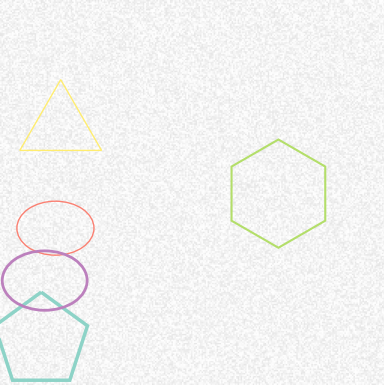[{"shape": "pentagon", "thickness": 2.5, "radius": 0.63, "center": [0.107, 0.115]}, {"shape": "oval", "thickness": 1, "radius": 0.5, "center": [0.144, 0.407]}, {"shape": "hexagon", "thickness": 1.5, "radius": 0.7, "center": [0.723, 0.497]}, {"shape": "oval", "thickness": 2, "radius": 0.55, "center": [0.116, 0.271]}, {"shape": "triangle", "thickness": 1, "radius": 0.61, "center": [0.158, 0.671]}]